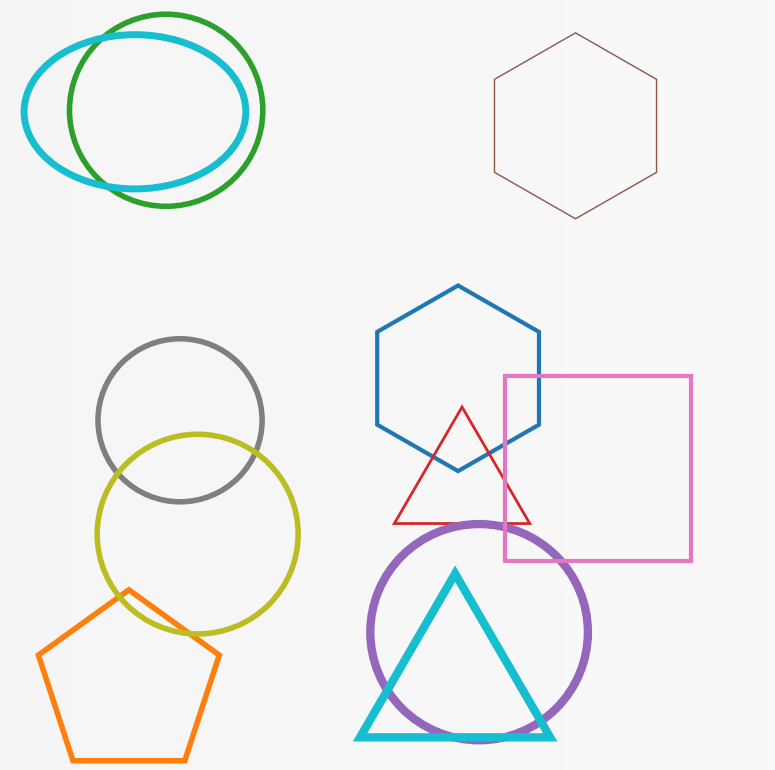[{"shape": "hexagon", "thickness": 1.5, "radius": 0.6, "center": [0.591, 0.509]}, {"shape": "pentagon", "thickness": 2, "radius": 0.61, "center": [0.166, 0.111]}, {"shape": "circle", "thickness": 2, "radius": 0.62, "center": [0.214, 0.857]}, {"shape": "triangle", "thickness": 1, "radius": 0.5, "center": [0.596, 0.371]}, {"shape": "circle", "thickness": 3, "radius": 0.7, "center": [0.618, 0.179]}, {"shape": "hexagon", "thickness": 0.5, "radius": 0.6, "center": [0.743, 0.837]}, {"shape": "square", "thickness": 1.5, "radius": 0.6, "center": [0.772, 0.392]}, {"shape": "circle", "thickness": 2, "radius": 0.53, "center": [0.232, 0.454]}, {"shape": "circle", "thickness": 2, "radius": 0.65, "center": [0.255, 0.306]}, {"shape": "triangle", "thickness": 3, "radius": 0.71, "center": [0.587, 0.113]}, {"shape": "oval", "thickness": 2.5, "radius": 0.72, "center": [0.174, 0.855]}]